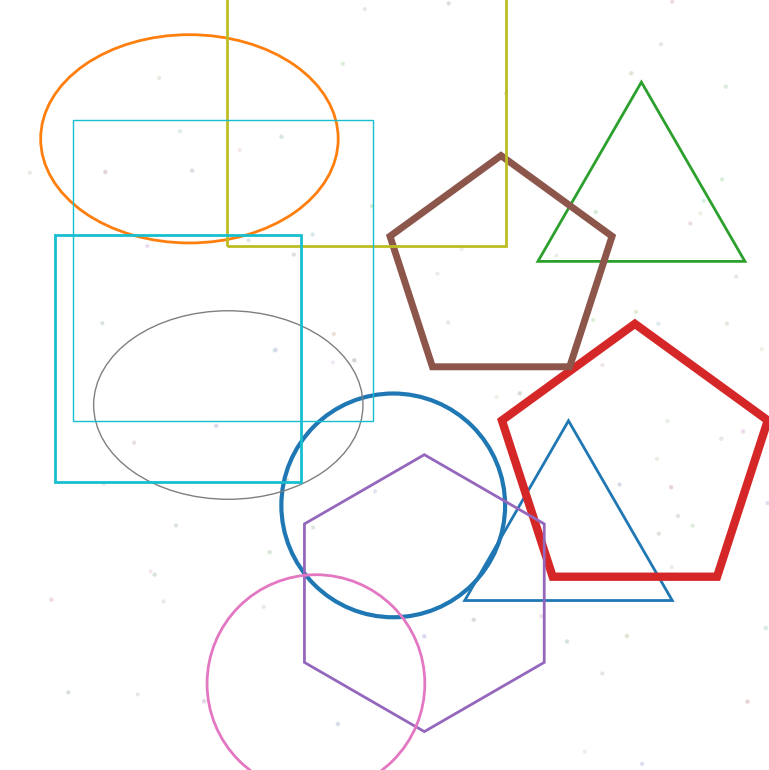[{"shape": "triangle", "thickness": 1, "radius": 0.78, "center": [0.738, 0.298]}, {"shape": "circle", "thickness": 1.5, "radius": 0.73, "center": [0.511, 0.344]}, {"shape": "oval", "thickness": 1, "radius": 0.97, "center": [0.246, 0.82]}, {"shape": "triangle", "thickness": 1, "radius": 0.78, "center": [0.833, 0.738]}, {"shape": "pentagon", "thickness": 3, "radius": 0.91, "center": [0.825, 0.398]}, {"shape": "hexagon", "thickness": 1, "radius": 0.9, "center": [0.551, 0.23]}, {"shape": "pentagon", "thickness": 2.5, "radius": 0.76, "center": [0.651, 0.646]}, {"shape": "circle", "thickness": 1, "radius": 0.71, "center": [0.41, 0.112]}, {"shape": "oval", "thickness": 0.5, "radius": 0.87, "center": [0.296, 0.474]}, {"shape": "square", "thickness": 1, "radius": 0.9, "center": [0.476, 0.861]}, {"shape": "square", "thickness": 1, "radius": 0.8, "center": [0.231, 0.535]}, {"shape": "square", "thickness": 0.5, "radius": 0.97, "center": [0.29, 0.649]}]